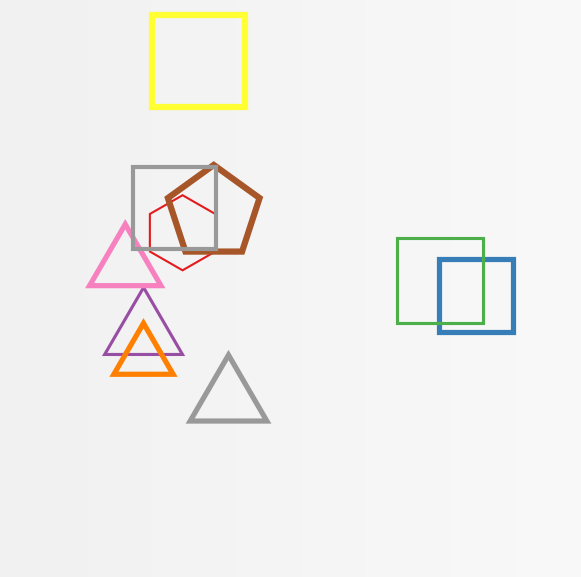[{"shape": "hexagon", "thickness": 1, "radius": 0.32, "center": [0.314, 0.596]}, {"shape": "square", "thickness": 2.5, "radius": 0.32, "center": [0.819, 0.488]}, {"shape": "square", "thickness": 1.5, "radius": 0.37, "center": [0.757, 0.513]}, {"shape": "triangle", "thickness": 1.5, "radius": 0.39, "center": [0.247, 0.424]}, {"shape": "triangle", "thickness": 2.5, "radius": 0.29, "center": [0.247, 0.38]}, {"shape": "square", "thickness": 3, "radius": 0.4, "center": [0.341, 0.893]}, {"shape": "pentagon", "thickness": 3, "radius": 0.41, "center": [0.368, 0.631]}, {"shape": "triangle", "thickness": 2.5, "radius": 0.35, "center": [0.215, 0.54]}, {"shape": "triangle", "thickness": 2.5, "radius": 0.38, "center": [0.393, 0.308]}, {"shape": "square", "thickness": 2, "radius": 0.36, "center": [0.3, 0.639]}]